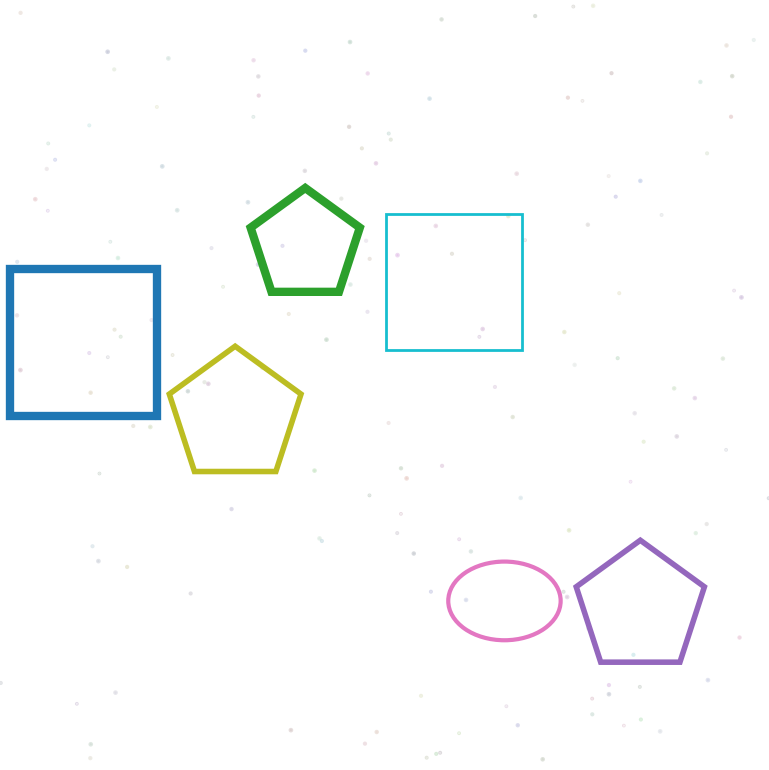[{"shape": "square", "thickness": 3, "radius": 0.48, "center": [0.108, 0.555]}, {"shape": "pentagon", "thickness": 3, "radius": 0.37, "center": [0.396, 0.681]}, {"shape": "pentagon", "thickness": 2, "radius": 0.44, "center": [0.832, 0.211]}, {"shape": "oval", "thickness": 1.5, "radius": 0.36, "center": [0.655, 0.22]}, {"shape": "pentagon", "thickness": 2, "radius": 0.45, "center": [0.305, 0.46]}, {"shape": "square", "thickness": 1, "radius": 0.44, "center": [0.589, 0.634]}]